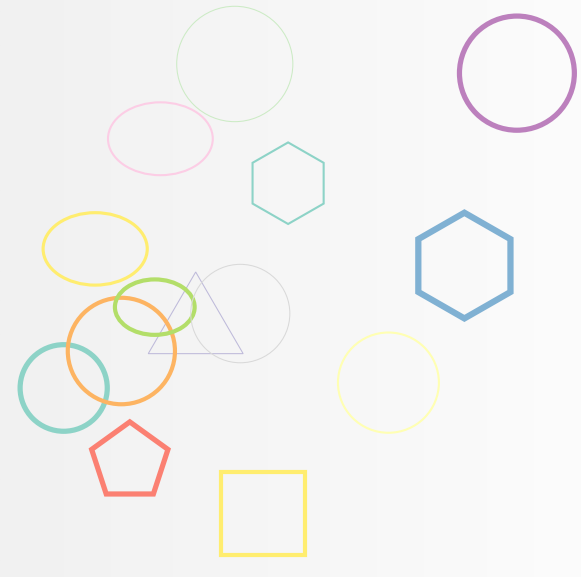[{"shape": "circle", "thickness": 2.5, "radius": 0.37, "center": [0.11, 0.327]}, {"shape": "hexagon", "thickness": 1, "radius": 0.35, "center": [0.496, 0.682]}, {"shape": "circle", "thickness": 1, "radius": 0.43, "center": [0.668, 0.337]}, {"shape": "triangle", "thickness": 0.5, "radius": 0.47, "center": [0.337, 0.434]}, {"shape": "pentagon", "thickness": 2.5, "radius": 0.35, "center": [0.223, 0.2]}, {"shape": "hexagon", "thickness": 3, "radius": 0.46, "center": [0.799, 0.539]}, {"shape": "circle", "thickness": 2, "radius": 0.46, "center": [0.209, 0.391]}, {"shape": "oval", "thickness": 2, "radius": 0.34, "center": [0.266, 0.467]}, {"shape": "oval", "thickness": 1, "radius": 0.45, "center": [0.276, 0.759]}, {"shape": "circle", "thickness": 0.5, "radius": 0.43, "center": [0.413, 0.456]}, {"shape": "circle", "thickness": 2.5, "radius": 0.49, "center": [0.889, 0.872]}, {"shape": "circle", "thickness": 0.5, "radius": 0.5, "center": [0.404, 0.888]}, {"shape": "square", "thickness": 2, "radius": 0.36, "center": [0.452, 0.11]}, {"shape": "oval", "thickness": 1.5, "radius": 0.45, "center": [0.164, 0.568]}]